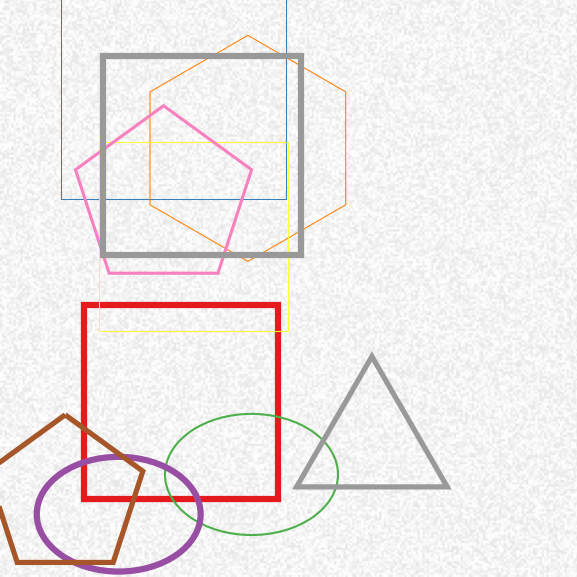[{"shape": "square", "thickness": 3, "radius": 0.84, "center": [0.314, 0.303]}, {"shape": "square", "thickness": 0.5, "radius": 0.98, "center": [0.3, 0.849]}, {"shape": "oval", "thickness": 1, "radius": 0.75, "center": [0.435, 0.178]}, {"shape": "oval", "thickness": 3, "radius": 0.71, "center": [0.206, 0.109]}, {"shape": "hexagon", "thickness": 0.5, "radius": 0.98, "center": [0.429, 0.742]}, {"shape": "square", "thickness": 0.5, "radius": 0.82, "center": [0.335, 0.589]}, {"shape": "pentagon", "thickness": 2.5, "radius": 0.71, "center": [0.113, 0.14]}, {"shape": "pentagon", "thickness": 1.5, "radius": 0.8, "center": [0.283, 0.656]}, {"shape": "square", "thickness": 3, "radius": 0.86, "center": [0.35, 0.729]}, {"shape": "triangle", "thickness": 2.5, "radius": 0.75, "center": [0.644, 0.231]}]